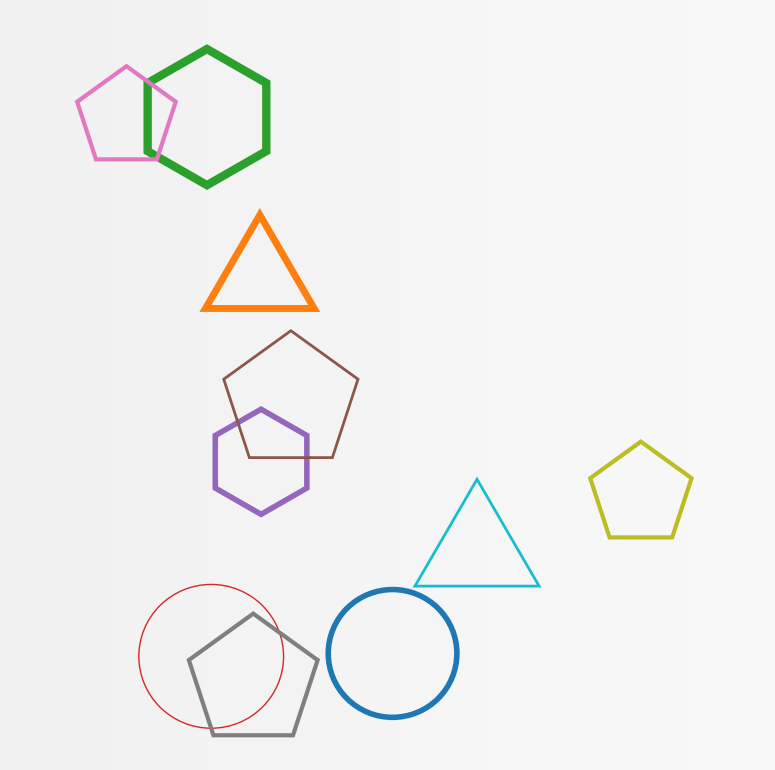[{"shape": "circle", "thickness": 2, "radius": 0.41, "center": [0.507, 0.151]}, {"shape": "triangle", "thickness": 2.5, "radius": 0.4, "center": [0.335, 0.64]}, {"shape": "hexagon", "thickness": 3, "radius": 0.44, "center": [0.267, 0.848]}, {"shape": "circle", "thickness": 0.5, "radius": 0.47, "center": [0.273, 0.148]}, {"shape": "hexagon", "thickness": 2, "radius": 0.34, "center": [0.337, 0.4]}, {"shape": "pentagon", "thickness": 1, "radius": 0.46, "center": [0.375, 0.479]}, {"shape": "pentagon", "thickness": 1.5, "radius": 0.33, "center": [0.163, 0.847]}, {"shape": "pentagon", "thickness": 1.5, "radius": 0.44, "center": [0.327, 0.116]}, {"shape": "pentagon", "thickness": 1.5, "radius": 0.34, "center": [0.827, 0.358]}, {"shape": "triangle", "thickness": 1, "radius": 0.46, "center": [0.616, 0.285]}]